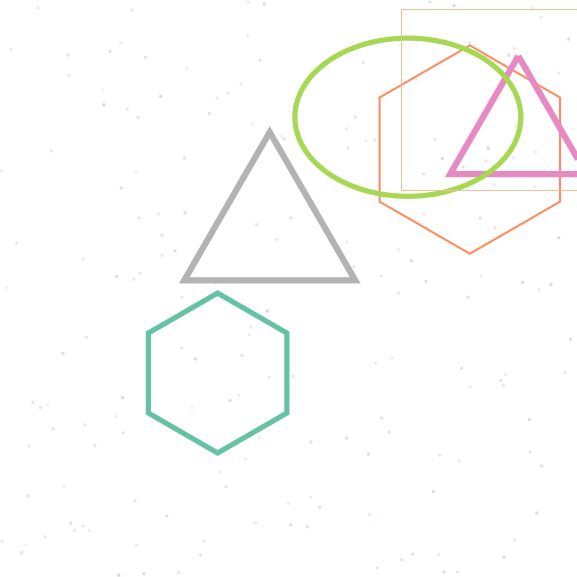[{"shape": "hexagon", "thickness": 2.5, "radius": 0.69, "center": [0.377, 0.353]}, {"shape": "hexagon", "thickness": 1, "radius": 0.9, "center": [0.814, 0.74]}, {"shape": "triangle", "thickness": 3, "radius": 0.68, "center": [0.898, 0.766]}, {"shape": "oval", "thickness": 2.5, "radius": 0.98, "center": [0.706, 0.796]}, {"shape": "square", "thickness": 0.5, "radius": 0.78, "center": [0.851, 0.826]}, {"shape": "triangle", "thickness": 3, "radius": 0.85, "center": [0.467, 0.599]}]